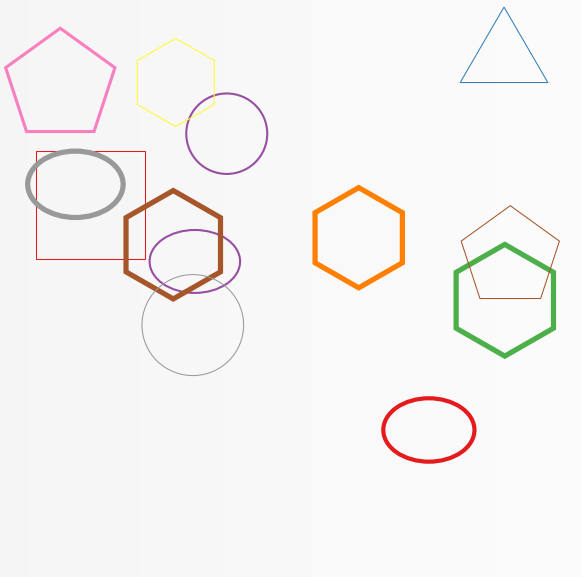[{"shape": "square", "thickness": 0.5, "radius": 0.47, "center": [0.155, 0.644]}, {"shape": "oval", "thickness": 2, "radius": 0.39, "center": [0.738, 0.255]}, {"shape": "triangle", "thickness": 0.5, "radius": 0.44, "center": [0.867, 0.9]}, {"shape": "hexagon", "thickness": 2.5, "radius": 0.48, "center": [0.868, 0.479]}, {"shape": "circle", "thickness": 1, "radius": 0.35, "center": [0.39, 0.768]}, {"shape": "oval", "thickness": 1, "radius": 0.39, "center": [0.335, 0.546]}, {"shape": "hexagon", "thickness": 2.5, "radius": 0.43, "center": [0.617, 0.587]}, {"shape": "hexagon", "thickness": 0.5, "radius": 0.38, "center": [0.302, 0.856]}, {"shape": "hexagon", "thickness": 2.5, "radius": 0.47, "center": [0.298, 0.575]}, {"shape": "pentagon", "thickness": 0.5, "radius": 0.44, "center": [0.878, 0.554]}, {"shape": "pentagon", "thickness": 1.5, "radius": 0.49, "center": [0.104, 0.851]}, {"shape": "circle", "thickness": 0.5, "radius": 0.44, "center": [0.332, 0.436]}, {"shape": "oval", "thickness": 2.5, "radius": 0.41, "center": [0.13, 0.68]}]